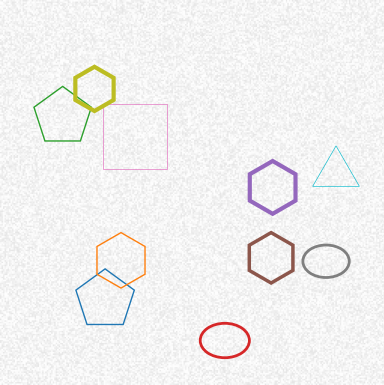[{"shape": "pentagon", "thickness": 1, "radius": 0.4, "center": [0.273, 0.222]}, {"shape": "hexagon", "thickness": 1, "radius": 0.36, "center": [0.314, 0.324]}, {"shape": "pentagon", "thickness": 1, "radius": 0.39, "center": [0.163, 0.697]}, {"shape": "oval", "thickness": 2, "radius": 0.32, "center": [0.584, 0.116]}, {"shape": "hexagon", "thickness": 3, "radius": 0.34, "center": [0.708, 0.513]}, {"shape": "hexagon", "thickness": 2.5, "radius": 0.33, "center": [0.704, 0.33]}, {"shape": "square", "thickness": 0.5, "radius": 0.42, "center": [0.35, 0.646]}, {"shape": "oval", "thickness": 2, "radius": 0.3, "center": [0.847, 0.321]}, {"shape": "hexagon", "thickness": 3, "radius": 0.29, "center": [0.245, 0.769]}, {"shape": "triangle", "thickness": 0.5, "radius": 0.35, "center": [0.873, 0.551]}]